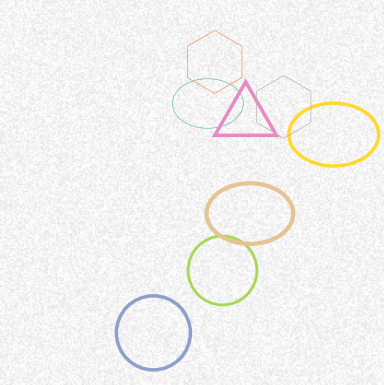[{"shape": "oval", "thickness": 0.5, "radius": 0.46, "center": [0.54, 0.731]}, {"shape": "hexagon", "thickness": 0.5, "radius": 0.41, "center": [0.558, 0.839]}, {"shape": "circle", "thickness": 2.5, "radius": 0.48, "center": [0.398, 0.135]}, {"shape": "triangle", "thickness": 2.5, "radius": 0.46, "center": [0.638, 0.695]}, {"shape": "circle", "thickness": 2, "radius": 0.45, "center": [0.578, 0.297]}, {"shape": "oval", "thickness": 2.5, "radius": 0.58, "center": [0.867, 0.65]}, {"shape": "oval", "thickness": 3, "radius": 0.56, "center": [0.649, 0.445]}, {"shape": "hexagon", "thickness": 0.5, "radius": 0.41, "center": [0.737, 0.722]}]